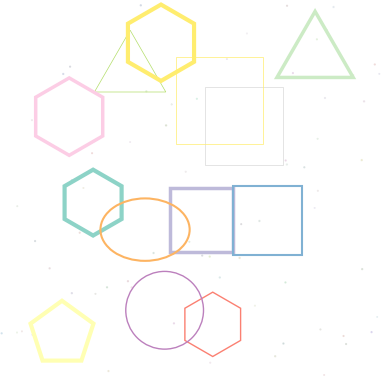[{"shape": "hexagon", "thickness": 3, "radius": 0.43, "center": [0.242, 0.474]}, {"shape": "pentagon", "thickness": 3, "radius": 0.43, "center": [0.161, 0.133]}, {"shape": "square", "thickness": 2.5, "radius": 0.41, "center": [0.523, 0.429]}, {"shape": "hexagon", "thickness": 1, "radius": 0.42, "center": [0.553, 0.158]}, {"shape": "square", "thickness": 1.5, "radius": 0.45, "center": [0.696, 0.427]}, {"shape": "oval", "thickness": 1.5, "radius": 0.58, "center": [0.377, 0.404]}, {"shape": "triangle", "thickness": 0.5, "radius": 0.53, "center": [0.338, 0.815]}, {"shape": "hexagon", "thickness": 2.5, "radius": 0.5, "center": [0.18, 0.697]}, {"shape": "square", "thickness": 0.5, "radius": 0.51, "center": [0.635, 0.672]}, {"shape": "circle", "thickness": 1, "radius": 0.5, "center": [0.428, 0.194]}, {"shape": "triangle", "thickness": 2.5, "radius": 0.57, "center": [0.818, 0.856]}, {"shape": "square", "thickness": 0.5, "radius": 0.57, "center": [0.569, 0.739]}, {"shape": "hexagon", "thickness": 3, "radius": 0.5, "center": [0.418, 0.889]}]